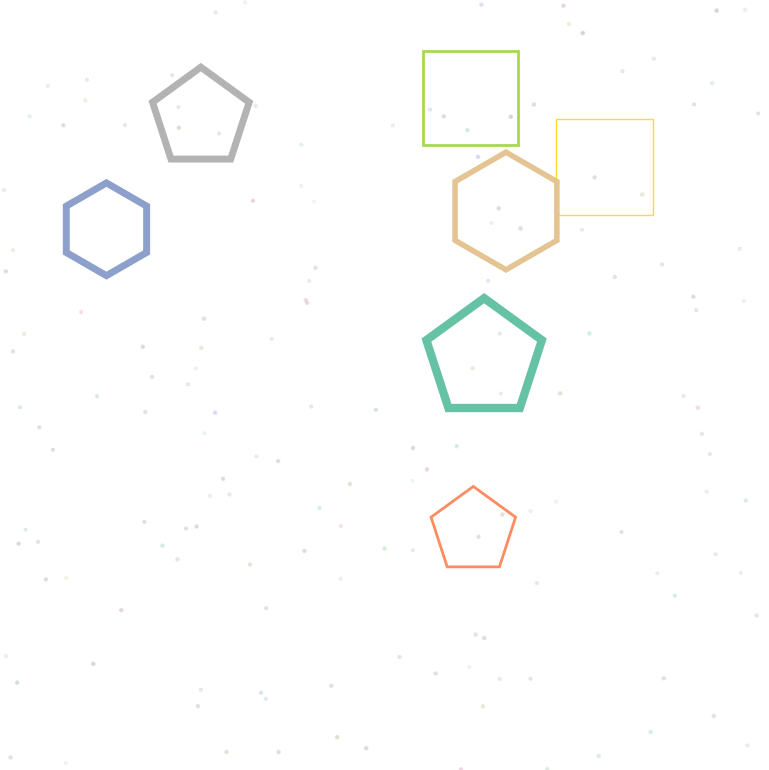[{"shape": "pentagon", "thickness": 3, "radius": 0.39, "center": [0.629, 0.534]}, {"shape": "pentagon", "thickness": 1, "radius": 0.29, "center": [0.615, 0.311]}, {"shape": "hexagon", "thickness": 2.5, "radius": 0.3, "center": [0.138, 0.702]}, {"shape": "square", "thickness": 1, "radius": 0.31, "center": [0.611, 0.873]}, {"shape": "square", "thickness": 0.5, "radius": 0.31, "center": [0.785, 0.783]}, {"shape": "hexagon", "thickness": 2, "radius": 0.38, "center": [0.657, 0.726]}, {"shape": "pentagon", "thickness": 2.5, "radius": 0.33, "center": [0.261, 0.847]}]